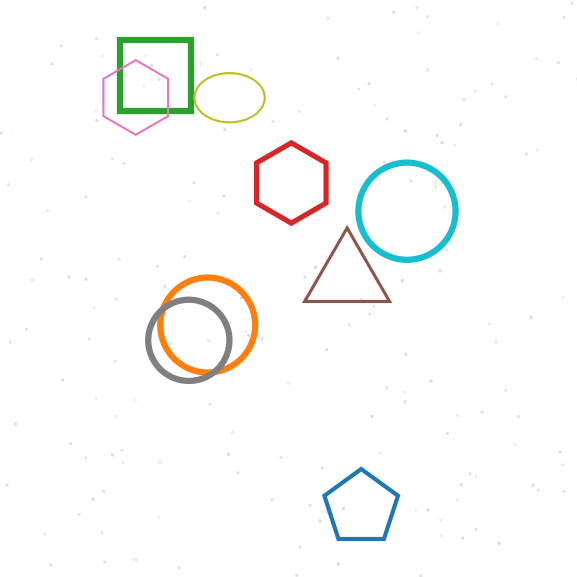[{"shape": "pentagon", "thickness": 2, "radius": 0.33, "center": [0.625, 0.12]}, {"shape": "circle", "thickness": 3, "radius": 0.41, "center": [0.36, 0.436]}, {"shape": "square", "thickness": 3, "radius": 0.31, "center": [0.27, 0.869]}, {"shape": "hexagon", "thickness": 2.5, "radius": 0.35, "center": [0.504, 0.682]}, {"shape": "triangle", "thickness": 1.5, "radius": 0.42, "center": [0.601, 0.52]}, {"shape": "hexagon", "thickness": 1, "radius": 0.32, "center": [0.235, 0.83]}, {"shape": "circle", "thickness": 3, "radius": 0.35, "center": [0.327, 0.41]}, {"shape": "oval", "thickness": 1, "radius": 0.3, "center": [0.398, 0.83]}, {"shape": "circle", "thickness": 3, "radius": 0.42, "center": [0.705, 0.633]}]